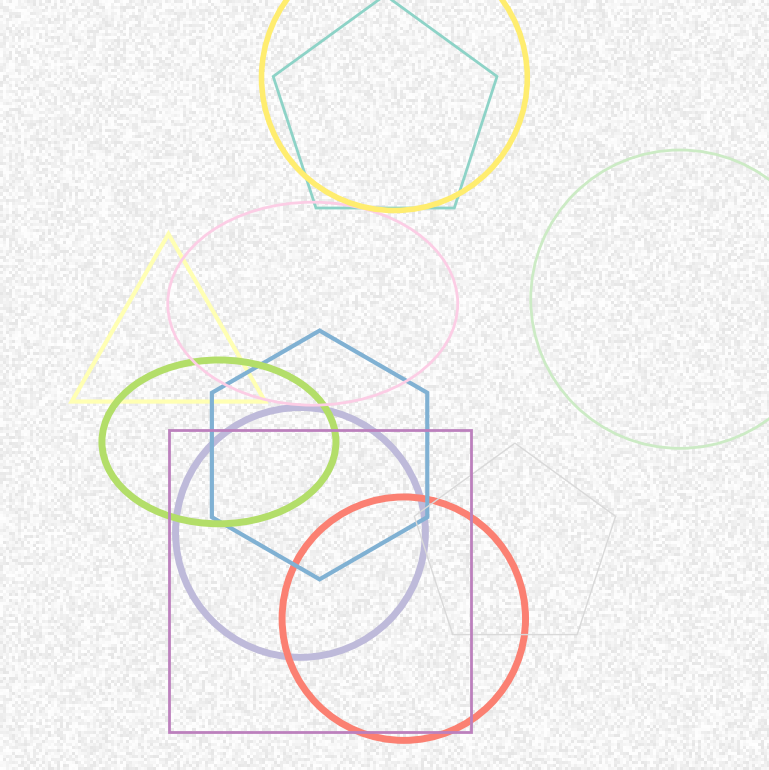[{"shape": "pentagon", "thickness": 1, "radius": 0.76, "center": [0.5, 0.853]}, {"shape": "triangle", "thickness": 1.5, "radius": 0.73, "center": [0.219, 0.551]}, {"shape": "circle", "thickness": 2.5, "radius": 0.81, "center": [0.39, 0.309]}, {"shape": "circle", "thickness": 2.5, "radius": 0.79, "center": [0.524, 0.197]}, {"shape": "hexagon", "thickness": 1.5, "radius": 0.81, "center": [0.415, 0.409]}, {"shape": "oval", "thickness": 2.5, "radius": 0.76, "center": [0.284, 0.426]}, {"shape": "oval", "thickness": 1, "radius": 0.94, "center": [0.406, 0.606]}, {"shape": "pentagon", "thickness": 0.5, "radius": 0.69, "center": [0.669, 0.287]}, {"shape": "square", "thickness": 1, "radius": 0.98, "center": [0.416, 0.245]}, {"shape": "circle", "thickness": 1, "radius": 0.97, "center": [0.883, 0.611]}, {"shape": "circle", "thickness": 2, "radius": 0.86, "center": [0.512, 0.899]}]